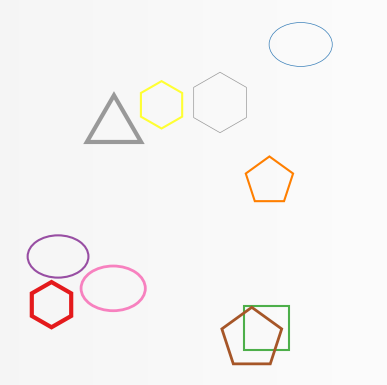[{"shape": "hexagon", "thickness": 3, "radius": 0.29, "center": [0.133, 0.209]}, {"shape": "oval", "thickness": 0.5, "radius": 0.41, "center": [0.776, 0.884]}, {"shape": "square", "thickness": 1.5, "radius": 0.29, "center": [0.687, 0.148]}, {"shape": "oval", "thickness": 1.5, "radius": 0.39, "center": [0.15, 0.334]}, {"shape": "pentagon", "thickness": 1.5, "radius": 0.32, "center": [0.695, 0.529]}, {"shape": "hexagon", "thickness": 1.5, "radius": 0.31, "center": [0.417, 0.728]}, {"shape": "pentagon", "thickness": 2, "radius": 0.41, "center": [0.65, 0.121]}, {"shape": "oval", "thickness": 2, "radius": 0.41, "center": [0.292, 0.251]}, {"shape": "triangle", "thickness": 3, "radius": 0.4, "center": [0.294, 0.672]}, {"shape": "hexagon", "thickness": 0.5, "radius": 0.39, "center": [0.568, 0.734]}]